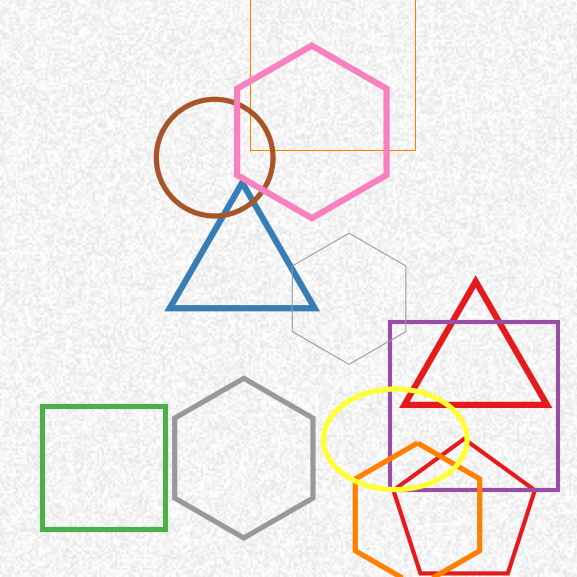[{"shape": "pentagon", "thickness": 2, "radius": 0.64, "center": [0.804, 0.11]}, {"shape": "triangle", "thickness": 3, "radius": 0.71, "center": [0.824, 0.369]}, {"shape": "triangle", "thickness": 3, "radius": 0.72, "center": [0.419, 0.538]}, {"shape": "square", "thickness": 2.5, "radius": 0.53, "center": [0.178, 0.19]}, {"shape": "square", "thickness": 2, "radius": 0.73, "center": [0.821, 0.297]}, {"shape": "hexagon", "thickness": 2.5, "radius": 0.62, "center": [0.723, 0.108]}, {"shape": "square", "thickness": 0.5, "radius": 0.71, "center": [0.576, 0.882]}, {"shape": "oval", "thickness": 2.5, "radius": 0.62, "center": [0.684, 0.238]}, {"shape": "circle", "thickness": 2.5, "radius": 0.51, "center": [0.372, 0.726]}, {"shape": "hexagon", "thickness": 3, "radius": 0.75, "center": [0.54, 0.771]}, {"shape": "hexagon", "thickness": 0.5, "radius": 0.57, "center": [0.604, 0.482]}, {"shape": "hexagon", "thickness": 2.5, "radius": 0.69, "center": [0.422, 0.206]}]